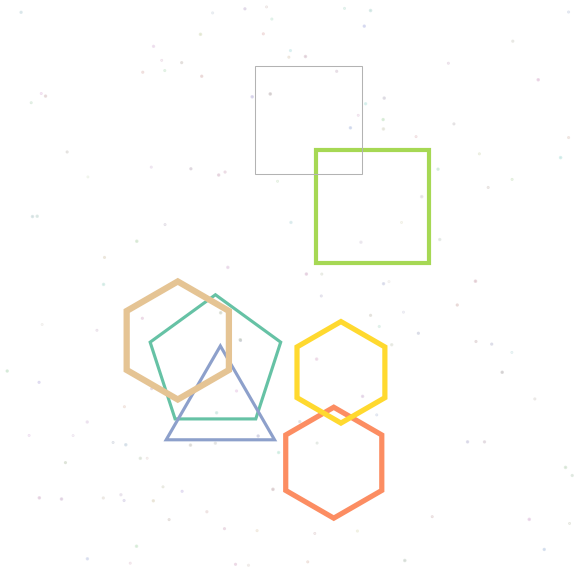[{"shape": "pentagon", "thickness": 1.5, "radius": 0.59, "center": [0.373, 0.37]}, {"shape": "hexagon", "thickness": 2.5, "radius": 0.48, "center": [0.578, 0.198]}, {"shape": "triangle", "thickness": 1.5, "radius": 0.54, "center": [0.382, 0.292]}, {"shape": "square", "thickness": 2, "radius": 0.49, "center": [0.644, 0.641]}, {"shape": "hexagon", "thickness": 2.5, "radius": 0.44, "center": [0.59, 0.354]}, {"shape": "hexagon", "thickness": 3, "radius": 0.51, "center": [0.308, 0.41]}, {"shape": "square", "thickness": 0.5, "radius": 0.46, "center": [0.534, 0.791]}]